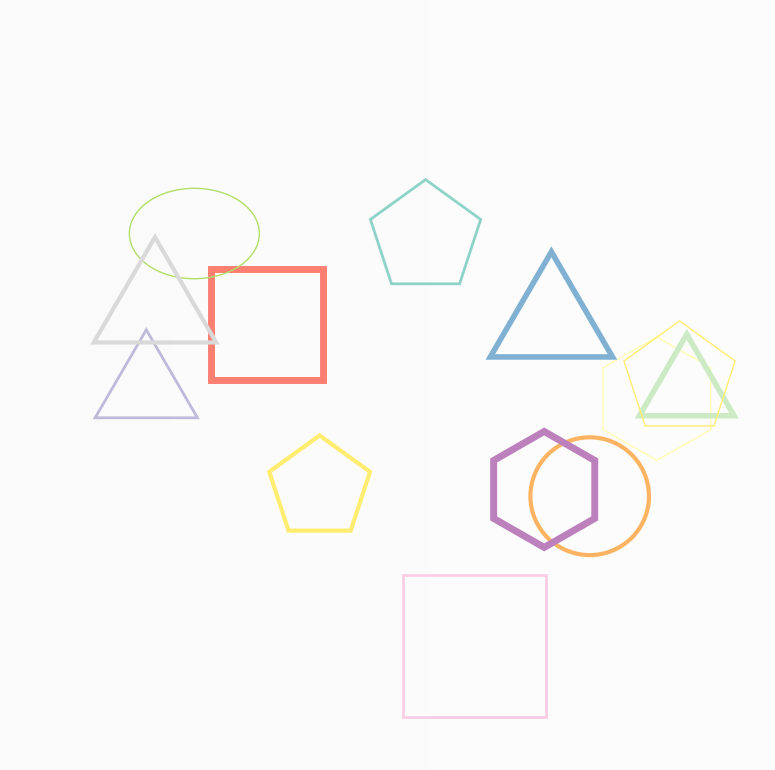[{"shape": "pentagon", "thickness": 1, "radius": 0.37, "center": [0.549, 0.692]}, {"shape": "hexagon", "thickness": 0.5, "radius": 0.4, "center": [0.848, 0.482]}, {"shape": "triangle", "thickness": 1, "radius": 0.38, "center": [0.189, 0.496]}, {"shape": "square", "thickness": 2.5, "radius": 0.36, "center": [0.345, 0.579]}, {"shape": "triangle", "thickness": 2, "radius": 0.46, "center": [0.711, 0.582]}, {"shape": "circle", "thickness": 1.5, "radius": 0.38, "center": [0.761, 0.356]}, {"shape": "oval", "thickness": 0.5, "radius": 0.42, "center": [0.251, 0.697]}, {"shape": "square", "thickness": 1, "radius": 0.46, "center": [0.612, 0.162]}, {"shape": "triangle", "thickness": 1.5, "radius": 0.46, "center": [0.2, 0.601]}, {"shape": "hexagon", "thickness": 2.5, "radius": 0.38, "center": [0.702, 0.364]}, {"shape": "triangle", "thickness": 2, "radius": 0.35, "center": [0.886, 0.495]}, {"shape": "pentagon", "thickness": 0.5, "radius": 0.38, "center": [0.877, 0.508]}, {"shape": "pentagon", "thickness": 1.5, "radius": 0.34, "center": [0.412, 0.366]}]